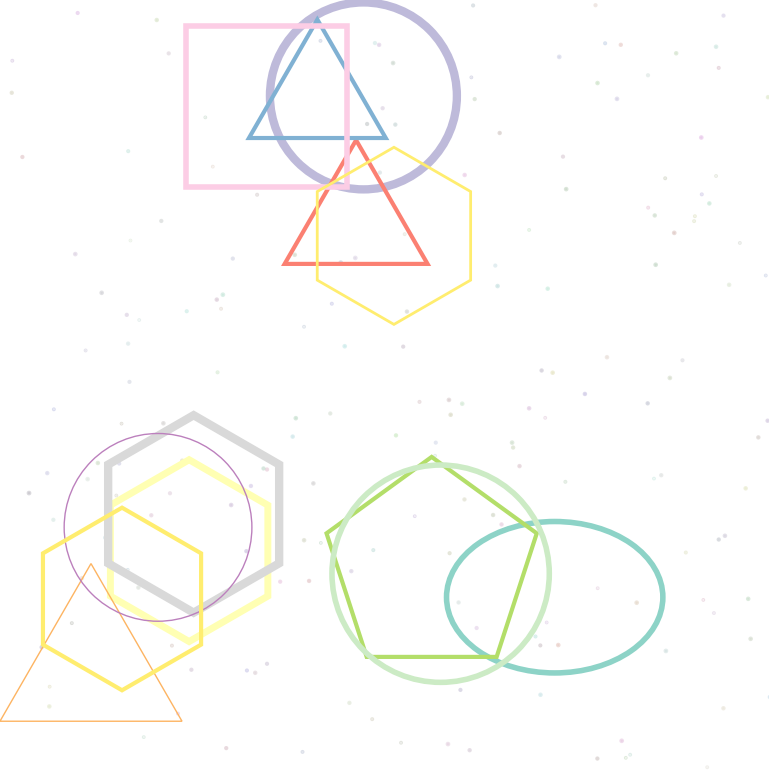[{"shape": "oval", "thickness": 2, "radius": 0.7, "center": [0.72, 0.224]}, {"shape": "hexagon", "thickness": 2.5, "radius": 0.59, "center": [0.246, 0.285]}, {"shape": "circle", "thickness": 3, "radius": 0.61, "center": [0.472, 0.875]}, {"shape": "triangle", "thickness": 1.5, "radius": 0.54, "center": [0.462, 0.711]}, {"shape": "triangle", "thickness": 1.5, "radius": 0.51, "center": [0.412, 0.872]}, {"shape": "triangle", "thickness": 0.5, "radius": 0.68, "center": [0.118, 0.132]}, {"shape": "pentagon", "thickness": 1.5, "radius": 0.72, "center": [0.561, 0.263]}, {"shape": "square", "thickness": 2, "radius": 0.52, "center": [0.346, 0.862]}, {"shape": "hexagon", "thickness": 3, "radius": 0.64, "center": [0.251, 0.333]}, {"shape": "circle", "thickness": 0.5, "radius": 0.61, "center": [0.205, 0.315]}, {"shape": "circle", "thickness": 2, "radius": 0.71, "center": [0.572, 0.255]}, {"shape": "hexagon", "thickness": 1, "radius": 0.58, "center": [0.512, 0.694]}, {"shape": "hexagon", "thickness": 1.5, "radius": 0.59, "center": [0.158, 0.222]}]